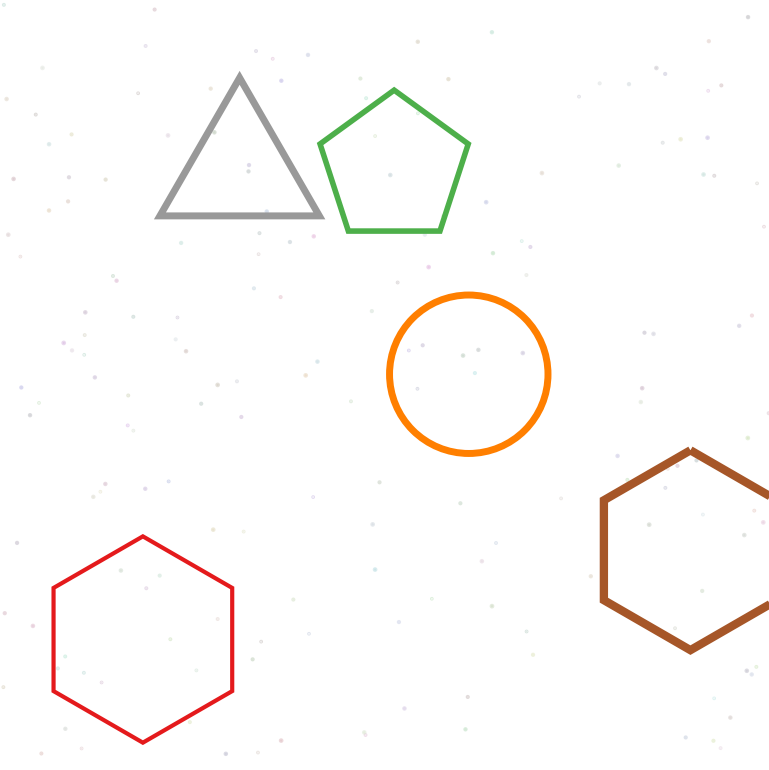[{"shape": "hexagon", "thickness": 1.5, "radius": 0.67, "center": [0.186, 0.169]}, {"shape": "pentagon", "thickness": 2, "radius": 0.51, "center": [0.512, 0.782]}, {"shape": "circle", "thickness": 2.5, "radius": 0.51, "center": [0.609, 0.514]}, {"shape": "hexagon", "thickness": 3, "radius": 0.65, "center": [0.897, 0.285]}, {"shape": "triangle", "thickness": 2.5, "radius": 0.6, "center": [0.311, 0.779]}]